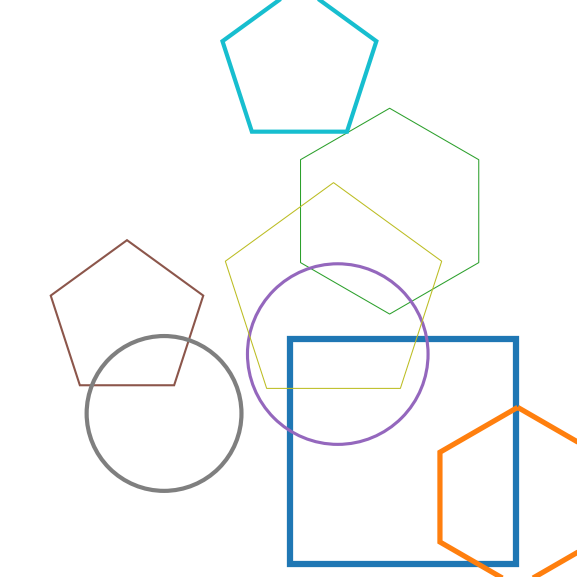[{"shape": "square", "thickness": 3, "radius": 0.98, "center": [0.698, 0.217]}, {"shape": "hexagon", "thickness": 2.5, "radius": 0.78, "center": [0.896, 0.138]}, {"shape": "hexagon", "thickness": 0.5, "radius": 0.89, "center": [0.675, 0.634]}, {"shape": "circle", "thickness": 1.5, "radius": 0.78, "center": [0.585, 0.386]}, {"shape": "pentagon", "thickness": 1, "radius": 0.69, "center": [0.22, 0.444]}, {"shape": "circle", "thickness": 2, "radius": 0.67, "center": [0.284, 0.283]}, {"shape": "pentagon", "thickness": 0.5, "radius": 0.98, "center": [0.578, 0.486]}, {"shape": "pentagon", "thickness": 2, "radius": 0.7, "center": [0.518, 0.884]}]